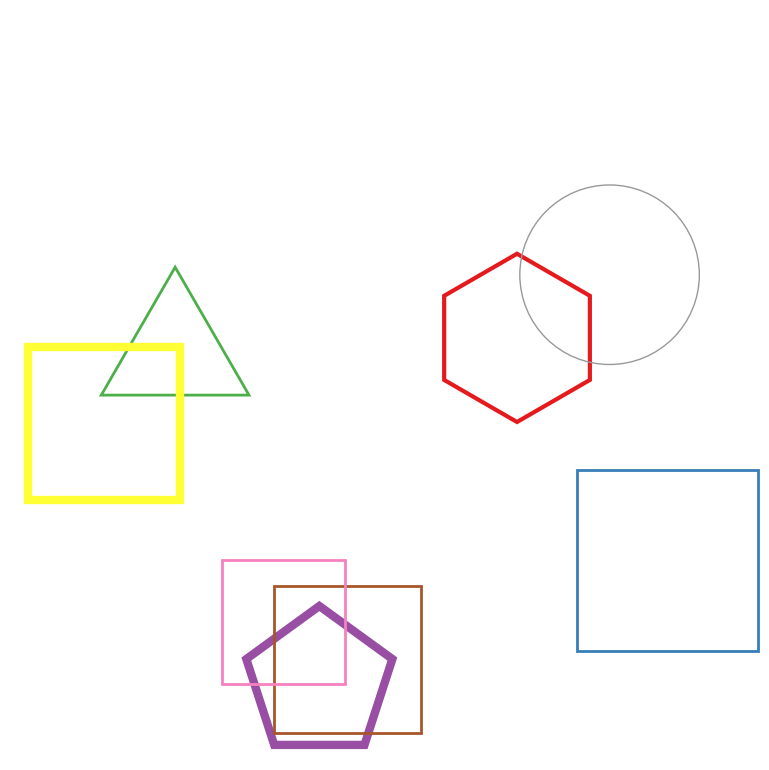[{"shape": "hexagon", "thickness": 1.5, "radius": 0.55, "center": [0.671, 0.561]}, {"shape": "square", "thickness": 1, "radius": 0.59, "center": [0.867, 0.272]}, {"shape": "triangle", "thickness": 1, "radius": 0.55, "center": [0.227, 0.542]}, {"shape": "pentagon", "thickness": 3, "radius": 0.5, "center": [0.415, 0.113]}, {"shape": "square", "thickness": 3, "radius": 0.5, "center": [0.135, 0.45]}, {"shape": "square", "thickness": 1, "radius": 0.48, "center": [0.451, 0.144]}, {"shape": "square", "thickness": 1, "radius": 0.4, "center": [0.368, 0.193]}, {"shape": "circle", "thickness": 0.5, "radius": 0.58, "center": [0.792, 0.643]}]